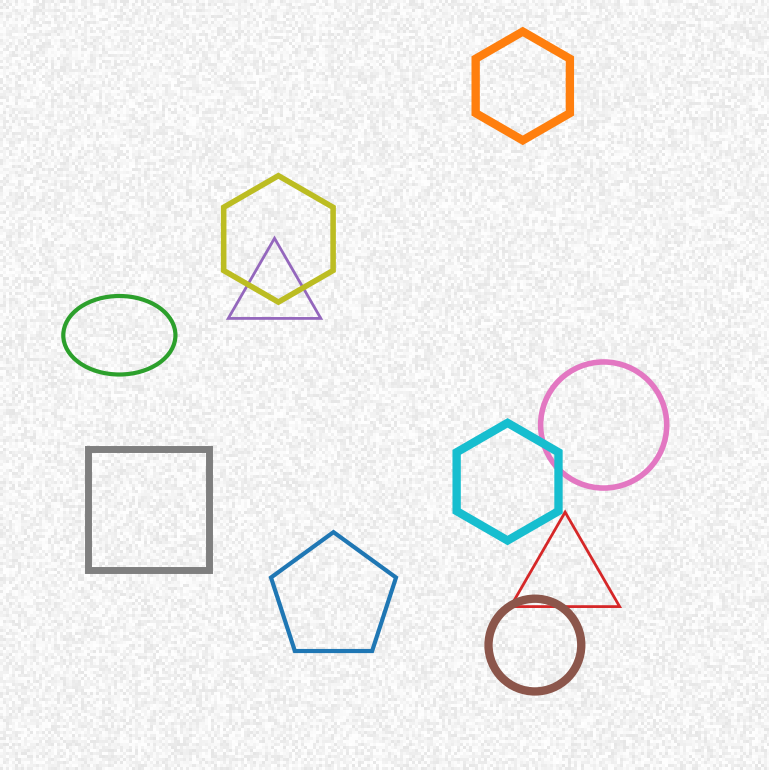[{"shape": "pentagon", "thickness": 1.5, "radius": 0.43, "center": [0.433, 0.224]}, {"shape": "hexagon", "thickness": 3, "radius": 0.35, "center": [0.679, 0.888]}, {"shape": "oval", "thickness": 1.5, "radius": 0.36, "center": [0.155, 0.565]}, {"shape": "triangle", "thickness": 1, "radius": 0.41, "center": [0.734, 0.253]}, {"shape": "triangle", "thickness": 1, "radius": 0.35, "center": [0.357, 0.621]}, {"shape": "circle", "thickness": 3, "radius": 0.3, "center": [0.695, 0.162]}, {"shape": "circle", "thickness": 2, "radius": 0.41, "center": [0.784, 0.448]}, {"shape": "square", "thickness": 2.5, "radius": 0.39, "center": [0.192, 0.338]}, {"shape": "hexagon", "thickness": 2, "radius": 0.41, "center": [0.362, 0.69]}, {"shape": "hexagon", "thickness": 3, "radius": 0.38, "center": [0.659, 0.374]}]